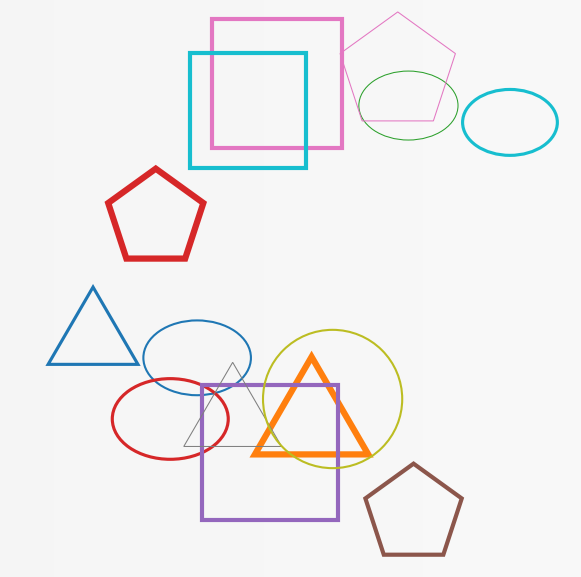[{"shape": "triangle", "thickness": 1.5, "radius": 0.45, "center": [0.16, 0.413]}, {"shape": "oval", "thickness": 1, "radius": 0.46, "center": [0.339, 0.38]}, {"shape": "triangle", "thickness": 3, "radius": 0.56, "center": [0.536, 0.269]}, {"shape": "oval", "thickness": 0.5, "radius": 0.43, "center": [0.703, 0.816]}, {"shape": "pentagon", "thickness": 3, "radius": 0.43, "center": [0.268, 0.621]}, {"shape": "oval", "thickness": 1.5, "radius": 0.5, "center": [0.293, 0.274]}, {"shape": "square", "thickness": 2, "radius": 0.58, "center": [0.464, 0.216]}, {"shape": "pentagon", "thickness": 2, "radius": 0.44, "center": [0.712, 0.109]}, {"shape": "square", "thickness": 2, "radius": 0.56, "center": [0.477, 0.854]}, {"shape": "pentagon", "thickness": 0.5, "radius": 0.52, "center": [0.684, 0.874]}, {"shape": "triangle", "thickness": 0.5, "radius": 0.49, "center": [0.4, 0.275]}, {"shape": "circle", "thickness": 1, "radius": 0.6, "center": [0.572, 0.308]}, {"shape": "square", "thickness": 2, "radius": 0.5, "center": [0.426, 0.808]}, {"shape": "oval", "thickness": 1.5, "radius": 0.41, "center": [0.877, 0.787]}]